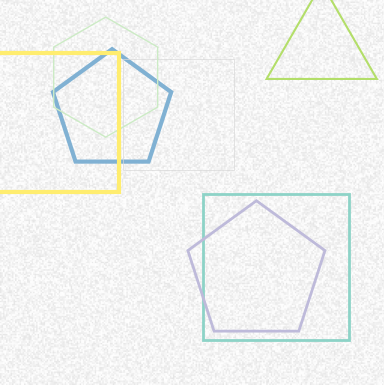[{"shape": "square", "thickness": 2, "radius": 0.95, "center": [0.716, 0.307]}, {"shape": "pentagon", "thickness": 2, "radius": 0.94, "center": [0.666, 0.291]}, {"shape": "pentagon", "thickness": 3, "radius": 0.81, "center": [0.291, 0.711]}, {"shape": "triangle", "thickness": 1.5, "radius": 0.83, "center": [0.836, 0.878]}, {"shape": "square", "thickness": 0.5, "radius": 0.72, "center": [0.464, 0.703]}, {"shape": "hexagon", "thickness": 1, "radius": 0.78, "center": [0.275, 0.8]}, {"shape": "square", "thickness": 3, "radius": 0.91, "center": [0.129, 0.682]}]